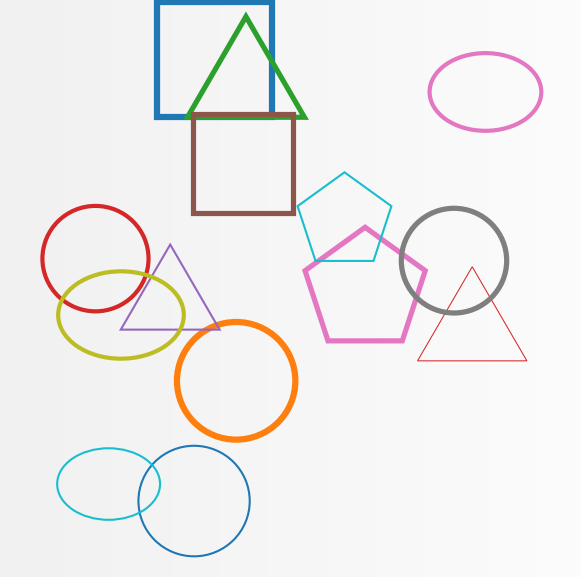[{"shape": "square", "thickness": 3, "radius": 0.5, "center": [0.369, 0.897]}, {"shape": "circle", "thickness": 1, "radius": 0.48, "center": [0.334, 0.132]}, {"shape": "circle", "thickness": 3, "radius": 0.51, "center": [0.406, 0.34]}, {"shape": "triangle", "thickness": 2.5, "radius": 0.58, "center": [0.423, 0.854]}, {"shape": "triangle", "thickness": 0.5, "radius": 0.54, "center": [0.812, 0.429]}, {"shape": "circle", "thickness": 2, "radius": 0.46, "center": [0.164, 0.551]}, {"shape": "triangle", "thickness": 1, "radius": 0.49, "center": [0.293, 0.477]}, {"shape": "square", "thickness": 2.5, "radius": 0.43, "center": [0.418, 0.716]}, {"shape": "pentagon", "thickness": 2.5, "radius": 0.54, "center": [0.628, 0.497]}, {"shape": "oval", "thickness": 2, "radius": 0.48, "center": [0.835, 0.84]}, {"shape": "circle", "thickness": 2.5, "radius": 0.45, "center": [0.781, 0.548]}, {"shape": "oval", "thickness": 2, "radius": 0.54, "center": [0.208, 0.454]}, {"shape": "oval", "thickness": 1, "radius": 0.44, "center": [0.187, 0.161]}, {"shape": "pentagon", "thickness": 1, "radius": 0.42, "center": [0.593, 0.616]}]